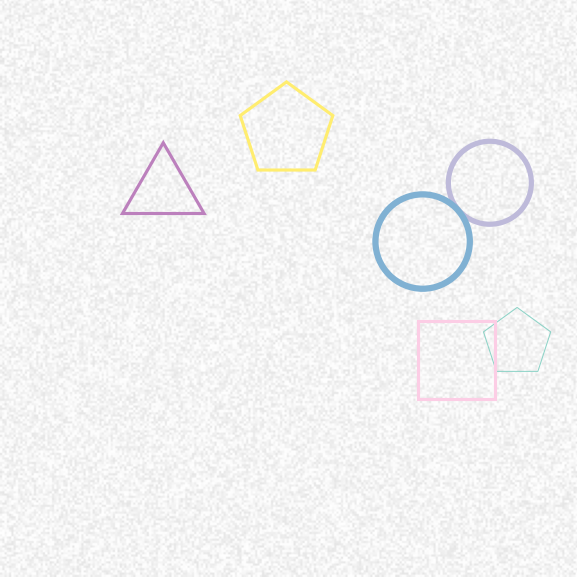[{"shape": "pentagon", "thickness": 0.5, "radius": 0.31, "center": [0.895, 0.406]}, {"shape": "circle", "thickness": 2.5, "radius": 0.36, "center": [0.848, 0.683]}, {"shape": "circle", "thickness": 3, "radius": 0.41, "center": [0.732, 0.581]}, {"shape": "square", "thickness": 1.5, "radius": 0.34, "center": [0.79, 0.376]}, {"shape": "triangle", "thickness": 1.5, "radius": 0.41, "center": [0.283, 0.67]}, {"shape": "pentagon", "thickness": 1.5, "radius": 0.42, "center": [0.496, 0.773]}]